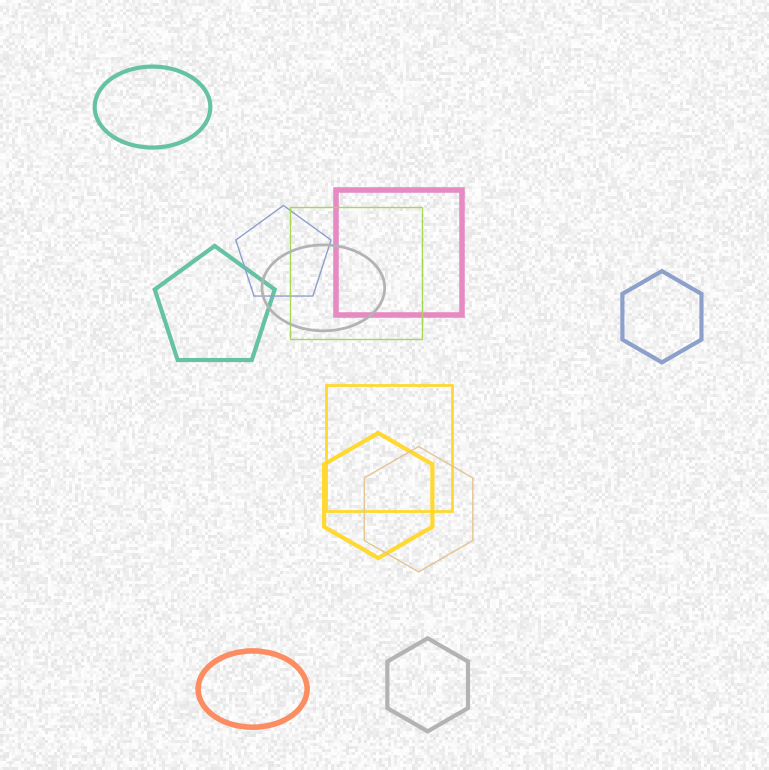[{"shape": "oval", "thickness": 1.5, "radius": 0.38, "center": [0.198, 0.861]}, {"shape": "pentagon", "thickness": 1.5, "radius": 0.41, "center": [0.279, 0.599]}, {"shape": "oval", "thickness": 2, "radius": 0.35, "center": [0.328, 0.105]}, {"shape": "pentagon", "thickness": 0.5, "radius": 0.33, "center": [0.368, 0.668]}, {"shape": "hexagon", "thickness": 1.5, "radius": 0.3, "center": [0.86, 0.589]}, {"shape": "square", "thickness": 2, "radius": 0.41, "center": [0.518, 0.672]}, {"shape": "square", "thickness": 0.5, "radius": 0.43, "center": [0.463, 0.646]}, {"shape": "hexagon", "thickness": 1.5, "radius": 0.41, "center": [0.491, 0.356]}, {"shape": "square", "thickness": 1, "radius": 0.41, "center": [0.505, 0.418]}, {"shape": "hexagon", "thickness": 0.5, "radius": 0.41, "center": [0.544, 0.339]}, {"shape": "hexagon", "thickness": 1.5, "radius": 0.3, "center": [0.555, 0.111]}, {"shape": "oval", "thickness": 1, "radius": 0.4, "center": [0.42, 0.626]}]